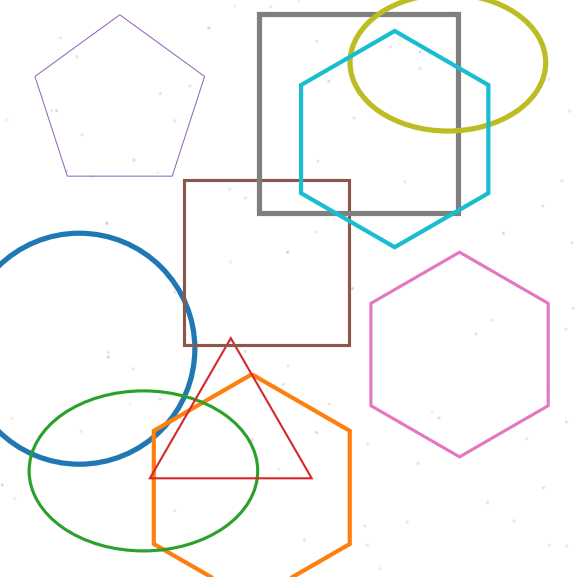[{"shape": "circle", "thickness": 2.5, "radius": 1.0, "center": [0.137, 0.395]}, {"shape": "hexagon", "thickness": 2, "radius": 0.98, "center": [0.436, 0.155]}, {"shape": "oval", "thickness": 1.5, "radius": 0.99, "center": [0.248, 0.184]}, {"shape": "triangle", "thickness": 1, "radius": 0.81, "center": [0.4, 0.252]}, {"shape": "pentagon", "thickness": 0.5, "radius": 0.77, "center": [0.207, 0.819]}, {"shape": "square", "thickness": 1.5, "radius": 0.72, "center": [0.462, 0.545]}, {"shape": "hexagon", "thickness": 1.5, "radius": 0.89, "center": [0.796, 0.385]}, {"shape": "square", "thickness": 2.5, "radius": 0.86, "center": [0.62, 0.802]}, {"shape": "oval", "thickness": 2.5, "radius": 0.85, "center": [0.776, 0.891]}, {"shape": "hexagon", "thickness": 2, "radius": 0.94, "center": [0.683, 0.758]}]